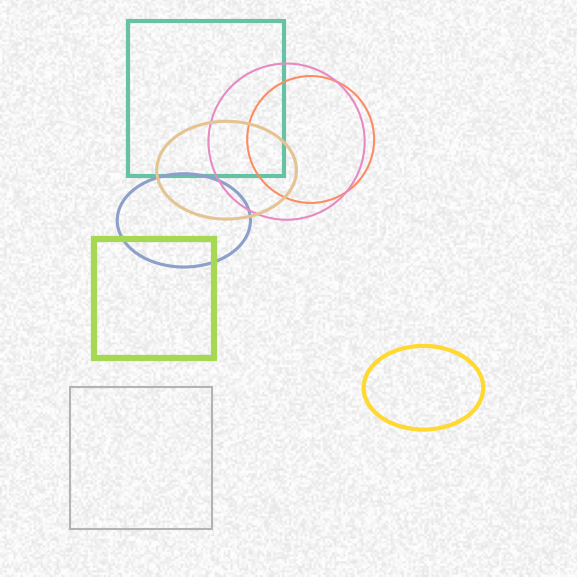[{"shape": "square", "thickness": 2, "radius": 0.67, "center": [0.357, 0.829]}, {"shape": "circle", "thickness": 1, "radius": 0.55, "center": [0.538, 0.758]}, {"shape": "oval", "thickness": 1.5, "radius": 0.58, "center": [0.318, 0.618]}, {"shape": "circle", "thickness": 1, "radius": 0.68, "center": [0.496, 0.754]}, {"shape": "square", "thickness": 3, "radius": 0.52, "center": [0.267, 0.482]}, {"shape": "oval", "thickness": 2, "radius": 0.52, "center": [0.733, 0.328]}, {"shape": "oval", "thickness": 1.5, "radius": 0.6, "center": [0.392, 0.704]}, {"shape": "square", "thickness": 1, "radius": 0.61, "center": [0.244, 0.206]}]